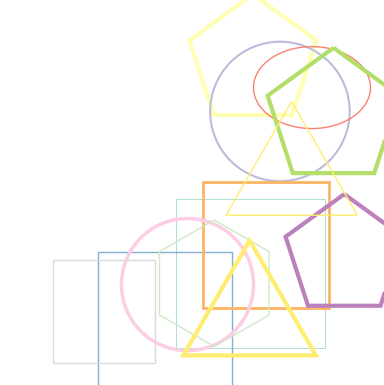[{"shape": "square", "thickness": 0.5, "radius": 0.96, "center": [0.65, 0.289]}, {"shape": "pentagon", "thickness": 3, "radius": 0.87, "center": [0.657, 0.841]}, {"shape": "circle", "thickness": 1.5, "radius": 0.91, "center": [0.727, 0.71]}, {"shape": "oval", "thickness": 1, "radius": 0.76, "center": [0.81, 0.772]}, {"shape": "square", "thickness": 1, "radius": 0.87, "center": [0.43, 0.17]}, {"shape": "square", "thickness": 2, "radius": 0.82, "center": [0.691, 0.364]}, {"shape": "pentagon", "thickness": 3, "radius": 0.9, "center": [0.866, 0.696]}, {"shape": "circle", "thickness": 2.5, "radius": 0.86, "center": [0.487, 0.261]}, {"shape": "square", "thickness": 1, "radius": 0.67, "center": [0.27, 0.191]}, {"shape": "pentagon", "thickness": 3, "radius": 0.8, "center": [0.894, 0.336]}, {"shape": "hexagon", "thickness": 1, "radius": 0.82, "center": [0.557, 0.264]}, {"shape": "triangle", "thickness": 1, "radius": 0.99, "center": [0.758, 0.539]}, {"shape": "triangle", "thickness": 3, "radius": 0.99, "center": [0.648, 0.176]}]